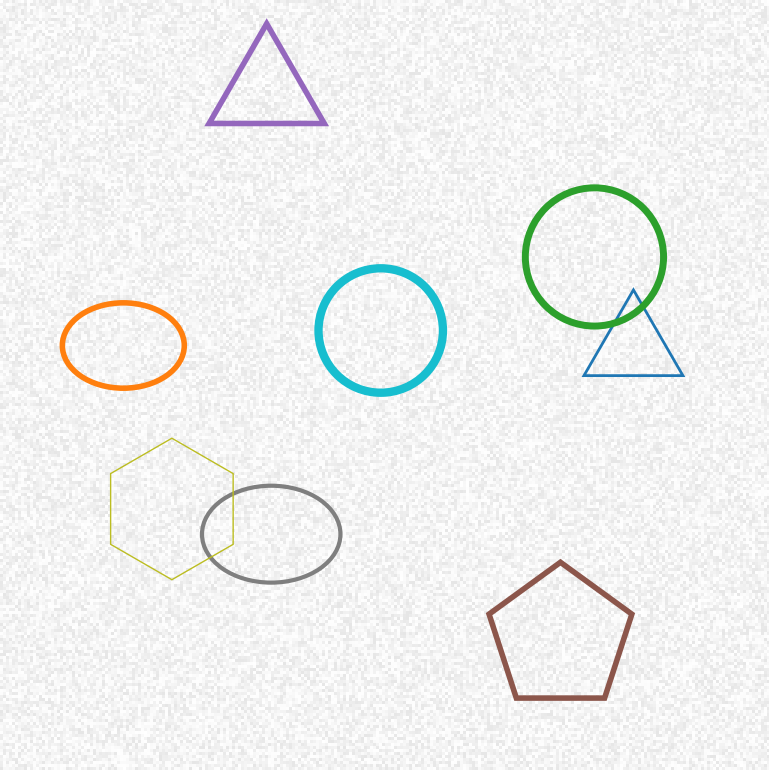[{"shape": "triangle", "thickness": 1, "radius": 0.37, "center": [0.823, 0.549]}, {"shape": "oval", "thickness": 2, "radius": 0.4, "center": [0.16, 0.551]}, {"shape": "circle", "thickness": 2.5, "radius": 0.45, "center": [0.772, 0.666]}, {"shape": "triangle", "thickness": 2, "radius": 0.43, "center": [0.346, 0.883]}, {"shape": "pentagon", "thickness": 2, "radius": 0.49, "center": [0.728, 0.172]}, {"shape": "oval", "thickness": 1.5, "radius": 0.45, "center": [0.352, 0.306]}, {"shape": "hexagon", "thickness": 0.5, "radius": 0.46, "center": [0.223, 0.339]}, {"shape": "circle", "thickness": 3, "radius": 0.4, "center": [0.494, 0.571]}]